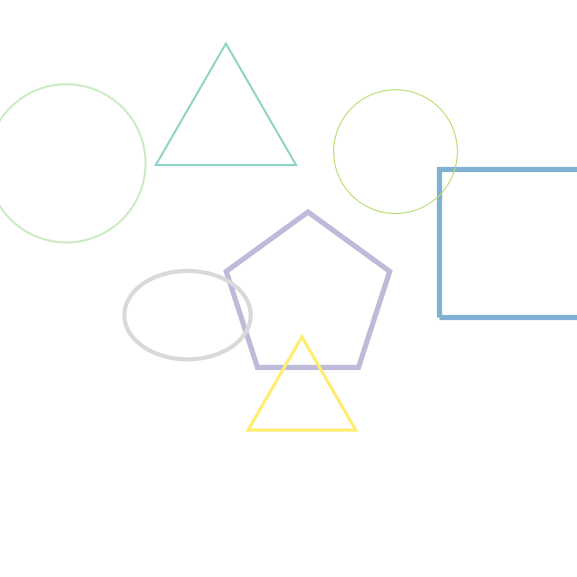[{"shape": "triangle", "thickness": 1, "radius": 0.7, "center": [0.391, 0.783]}, {"shape": "pentagon", "thickness": 2.5, "radius": 0.74, "center": [0.533, 0.483]}, {"shape": "square", "thickness": 2.5, "radius": 0.64, "center": [0.888, 0.578]}, {"shape": "circle", "thickness": 0.5, "radius": 0.54, "center": [0.685, 0.737]}, {"shape": "oval", "thickness": 2, "radius": 0.55, "center": [0.325, 0.453]}, {"shape": "circle", "thickness": 1, "radius": 0.69, "center": [0.115, 0.716]}, {"shape": "triangle", "thickness": 1.5, "radius": 0.54, "center": [0.523, 0.308]}]